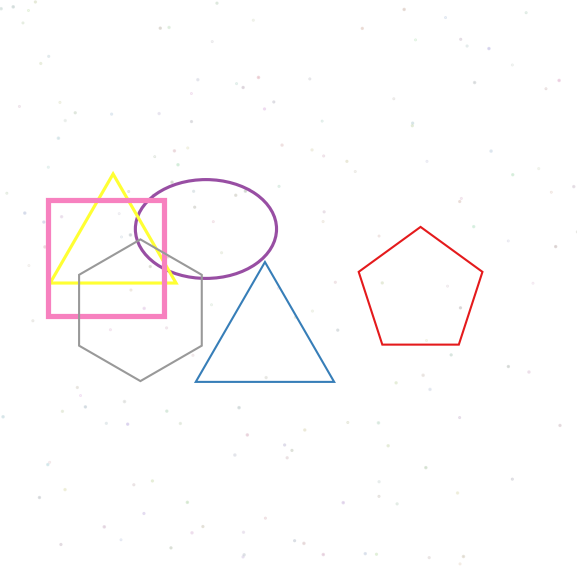[{"shape": "pentagon", "thickness": 1, "radius": 0.56, "center": [0.728, 0.494]}, {"shape": "triangle", "thickness": 1, "radius": 0.69, "center": [0.459, 0.407]}, {"shape": "oval", "thickness": 1.5, "radius": 0.61, "center": [0.357, 0.603]}, {"shape": "triangle", "thickness": 1.5, "radius": 0.63, "center": [0.196, 0.572]}, {"shape": "square", "thickness": 2.5, "radius": 0.5, "center": [0.184, 0.552]}, {"shape": "hexagon", "thickness": 1, "radius": 0.61, "center": [0.243, 0.462]}]